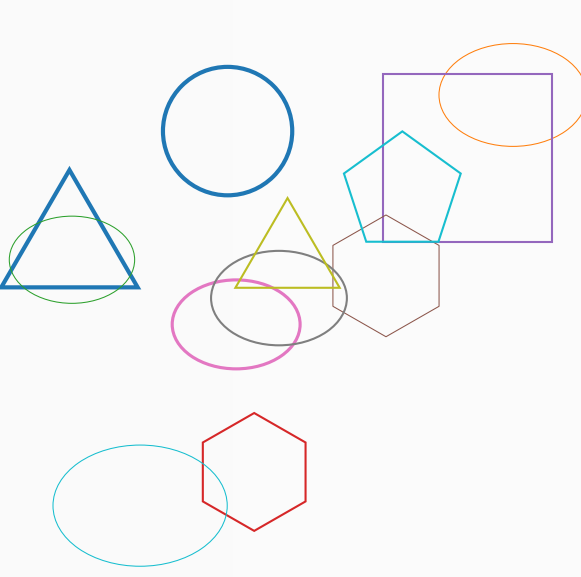[{"shape": "triangle", "thickness": 2, "radius": 0.68, "center": [0.12, 0.569]}, {"shape": "circle", "thickness": 2, "radius": 0.56, "center": [0.392, 0.772]}, {"shape": "oval", "thickness": 0.5, "radius": 0.64, "center": [0.882, 0.835]}, {"shape": "oval", "thickness": 0.5, "radius": 0.54, "center": [0.124, 0.549]}, {"shape": "hexagon", "thickness": 1, "radius": 0.51, "center": [0.437, 0.182]}, {"shape": "square", "thickness": 1, "radius": 0.73, "center": [0.805, 0.725]}, {"shape": "hexagon", "thickness": 0.5, "radius": 0.53, "center": [0.664, 0.521]}, {"shape": "oval", "thickness": 1.5, "radius": 0.55, "center": [0.406, 0.437]}, {"shape": "oval", "thickness": 1, "radius": 0.58, "center": [0.48, 0.483]}, {"shape": "triangle", "thickness": 1, "radius": 0.52, "center": [0.495, 0.553]}, {"shape": "pentagon", "thickness": 1, "radius": 0.53, "center": [0.692, 0.666]}, {"shape": "oval", "thickness": 0.5, "radius": 0.75, "center": [0.241, 0.124]}]